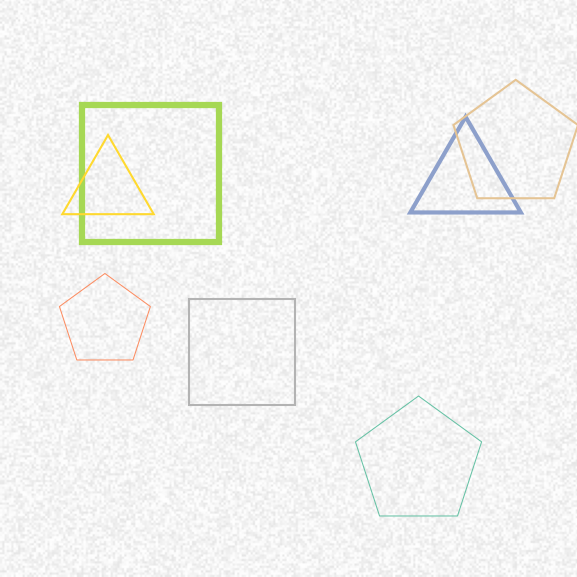[{"shape": "pentagon", "thickness": 0.5, "radius": 0.57, "center": [0.725, 0.199]}, {"shape": "pentagon", "thickness": 0.5, "radius": 0.41, "center": [0.182, 0.443]}, {"shape": "triangle", "thickness": 2, "radius": 0.55, "center": [0.806, 0.686]}, {"shape": "square", "thickness": 3, "radius": 0.59, "center": [0.261, 0.699]}, {"shape": "triangle", "thickness": 1, "radius": 0.46, "center": [0.187, 0.674]}, {"shape": "pentagon", "thickness": 1, "radius": 0.57, "center": [0.893, 0.748]}, {"shape": "square", "thickness": 1, "radius": 0.46, "center": [0.42, 0.39]}]